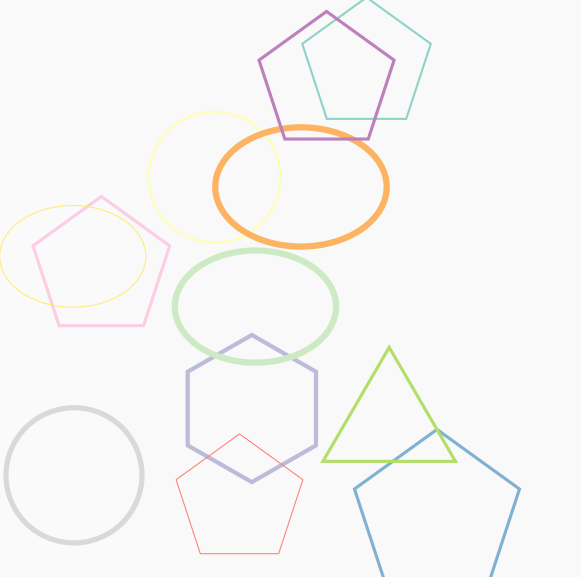[{"shape": "pentagon", "thickness": 1, "radius": 0.58, "center": [0.631, 0.887]}, {"shape": "circle", "thickness": 1, "radius": 0.57, "center": [0.369, 0.692]}, {"shape": "hexagon", "thickness": 2, "radius": 0.64, "center": [0.433, 0.292]}, {"shape": "pentagon", "thickness": 0.5, "radius": 0.57, "center": [0.412, 0.133]}, {"shape": "pentagon", "thickness": 1.5, "radius": 0.75, "center": [0.752, 0.106]}, {"shape": "oval", "thickness": 3, "radius": 0.74, "center": [0.518, 0.675]}, {"shape": "triangle", "thickness": 1.5, "radius": 0.66, "center": [0.67, 0.266]}, {"shape": "pentagon", "thickness": 1.5, "radius": 0.62, "center": [0.174, 0.535]}, {"shape": "circle", "thickness": 2.5, "radius": 0.59, "center": [0.127, 0.176]}, {"shape": "pentagon", "thickness": 1.5, "radius": 0.61, "center": [0.562, 0.857]}, {"shape": "oval", "thickness": 3, "radius": 0.69, "center": [0.44, 0.468]}, {"shape": "oval", "thickness": 0.5, "radius": 0.63, "center": [0.125, 0.555]}]